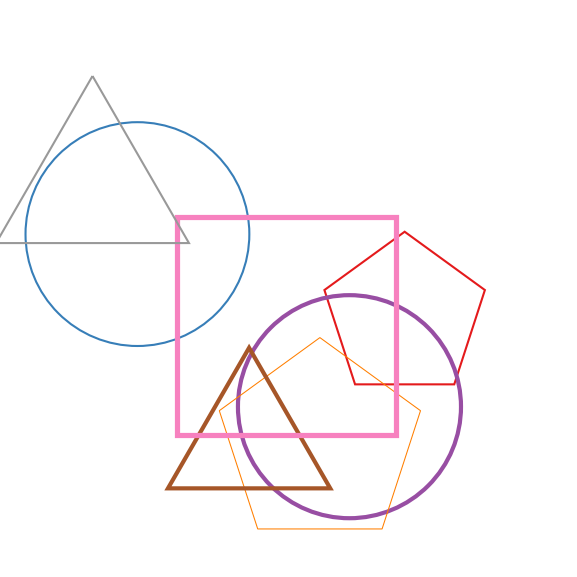[{"shape": "pentagon", "thickness": 1, "radius": 0.73, "center": [0.701, 0.452]}, {"shape": "circle", "thickness": 1, "radius": 0.97, "center": [0.238, 0.594]}, {"shape": "circle", "thickness": 2, "radius": 0.97, "center": [0.605, 0.295]}, {"shape": "pentagon", "thickness": 0.5, "radius": 0.92, "center": [0.554, 0.231]}, {"shape": "triangle", "thickness": 2, "radius": 0.81, "center": [0.431, 0.235]}, {"shape": "square", "thickness": 2.5, "radius": 0.94, "center": [0.496, 0.435]}, {"shape": "triangle", "thickness": 1, "radius": 0.96, "center": [0.16, 0.675]}]